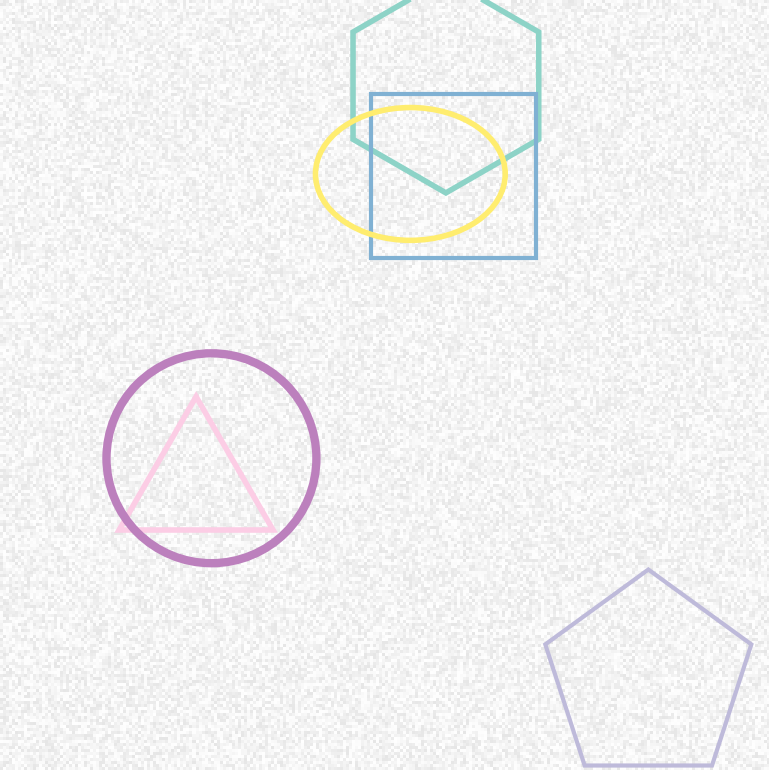[{"shape": "hexagon", "thickness": 2, "radius": 0.7, "center": [0.579, 0.889]}, {"shape": "pentagon", "thickness": 1.5, "radius": 0.7, "center": [0.842, 0.12]}, {"shape": "square", "thickness": 1.5, "radius": 0.53, "center": [0.589, 0.771]}, {"shape": "triangle", "thickness": 2, "radius": 0.58, "center": [0.255, 0.369]}, {"shape": "circle", "thickness": 3, "radius": 0.68, "center": [0.275, 0.405]}, {"shape": "oval", "thickness": 2, "radius": 0.62, "center": [0.533, 0.774]}]